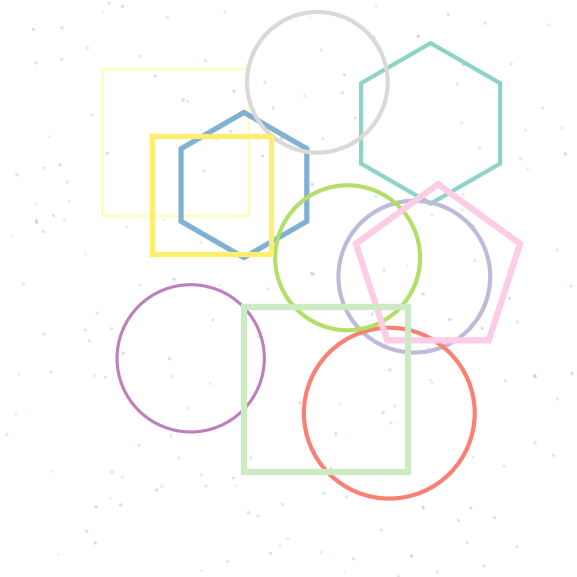[{"shape": "hexagon", "thickness": 2, "radius": 0.7, "center": [0.746, 0.785]}, {"shape": "square", "thickness": 1, "radius": 0.64, "center": [0.304, 0.752]}, {"shape": "circle", "thickness": 2, "radius": 0.66, "center": [0.717, 0.52]}, {"shape": "circle", "thickness": 2, "radius": 0.74, "center": [0.674, 0.284]}, {"shape": "hexagon", "thickness": 2.5, "radius": 0.63, "center": [0.422, 0.679]}, {"shape": "circle", "thickness": 2, "radius": 0.63, "center": [0.602, 0.553]}, {"shape": "pentagon", "thickness": 3, "radius": 0.75, "center": [0.758, 0.531]}, {"shape": "circle", "thickness": 2, "radius": 0.61, "center": [0.55, 0.857]}, {"shape": "circle", "thickness": 1.5, "radius": 0.64, "center": [0.33, 0.379]}, {"shape": "square", "thickness": 3, "radius": 0.71, "center": [0.565, 0.325]}, {"shape": "square", "thickness": 2.5, "radius": 0.51, "center": [0.366, 0.662]}]